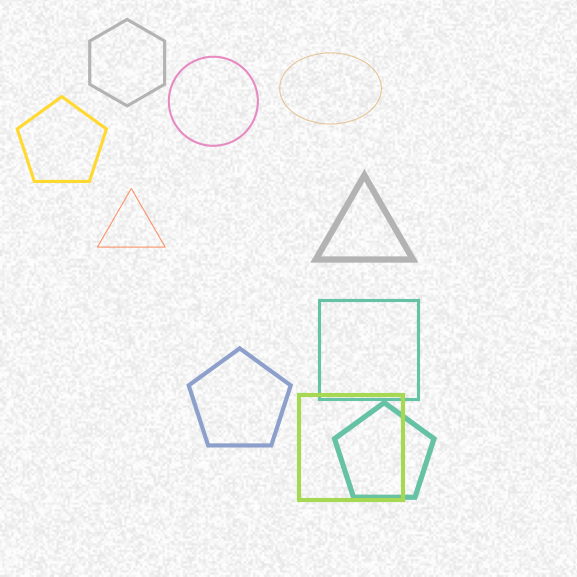[{"shape": "pentagon", "thickness": 2.5, "radius": 0.45, "center": [0.665, 0.211]}, {"shape": "square", "thickness": 1.5, "radius": 0.43, "center": [0.638, 0.394]}, {"shape": "triangle", "thickness": 0.5, "radius": 0.34, "center": [0.227, 0.605]}, {"shape": "pentagon", "thickness": 2, "radius": 0.46, "center": [0.415, 0.303]}, {"shape": "circle", "thickness": 1, "radius": 0.39, "center": [0.369, 0.824]}, {"shape": "square", "thickness": 2, "radius": 0.45, "center": [0.608, 0.224]}, {"shape": "pentagon", "thickness": 1.5, "radius": 0.41, "center": [0.107, 0.751]}, {"shape": "oval", "thickness": 0.5, "radius": 0.44, "center": [0.572, 0.846]}, {"shape": "hexagon", "thickness": 1.5, "radius": 0.37, "center": [0.22, 0.891]}, {"shape": "triangle", "thickness": 3, "radius": 0.49, "center": [0.631, 0.598]}]